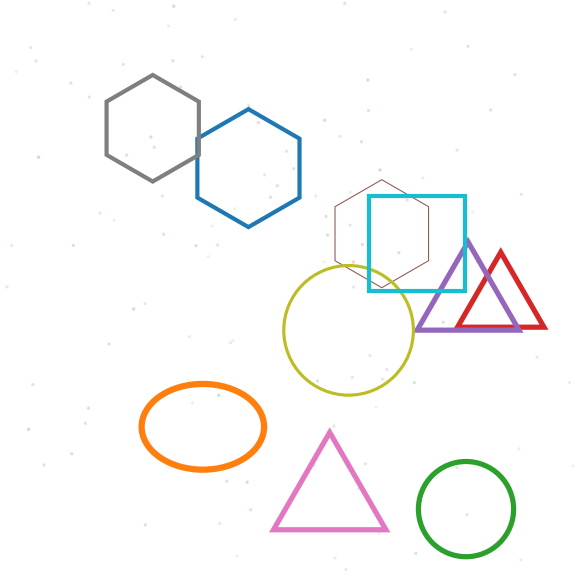[{"shape": "hexagon", "thickness": 2, "radius": 0.51, "center": [0.43, 0.708]}, {"shape": "oval", "thickness": 3, "radius": 0.53, "center": [0.351, 0.26]}, {"shape": "circle", "thickness": 2.5, "radius": 0.41, "center": [0.807, 0.118]}, {"shape": "triangle", "thickness": 2.5, "radius": 0.43, "center": [0.867, 0.476]}, {"shape": "triangle", "thickness": 2.5, "radius": 0.51, "center": [0.811, 0.478]}, {"shape": "hexagon", "thickness": 0.5, "radius": 0.47, "center": [0.661, 0.594]}, {"shape": "triangle", "thickness": 2.5, "radius": 0.56, "center": [0.571, 0.138]}, {"shape": "hexagon", "thickness": 2, "radius": 0.46, "center": [0.264, 0.777]}, {"shape": "circle", "thickness": 1.5, "radius": 0.56, "center": [0.604, 0.427]}, {"shape": "square", "thickness": 2, "radius": 0.42, "center": [0.722, 0.577]}]